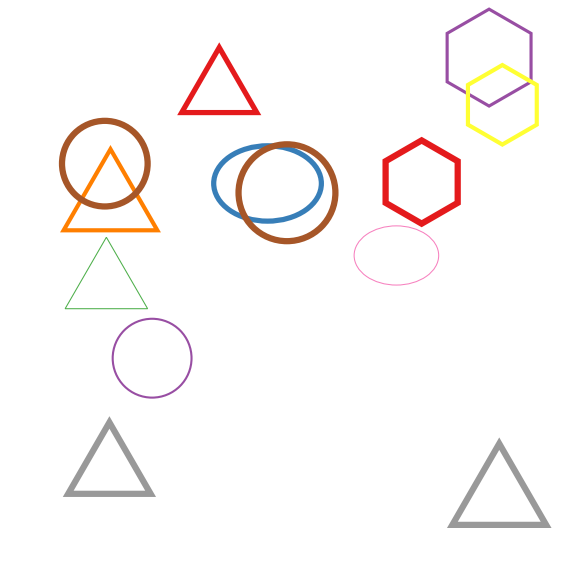[{"shape": "hexagon", "thickness": 3, "radius": 0.36, "center": [0.73, 0.684]}, {"shape": "triangle", "thickness": 2.5, "radius": 0.38, "center": [0.38, 0.842]}, {"shape": "oval", "thickness": 2.5, "radius": 0.47, "center": [0.463, 0.681]}, {"shape": "triangle", "thickness": 0.5, "radius": 0.41, "center": [0.184, 0.506]}, {"shape": "hexagon", "thickness": 1.5, "radius": 0.42, "center": [0.847, 0.899]}, {"shape": "circle", "thickness": 1, "radius": 0.34, "center": [0.263, 0.379]}, {"shape": "triangle", "thickness": 2, "radius": 0.47, "center": [0.191, 0.647]}, {"shape": "hexagon", "thickness": 2, "radius": 0.34, "center": [0.87, 0.818]}, {"shape": "circle", "thickness": 3, "radius": 0.37, "center": [0.182, 0.716]}, {"shape": "circle", "thickness": 3, "radius": 0.42, "center": [0.497, 0.665]}, {"shape": "oval", "thickness": 0.5, "radius": 0.37, "center": [0.686, 0.557]}, {"shape": "triangle", "thickness": 3, "radius": 0.47, "center": [0.864, 0.137]}, {"shape": "triangle", "thickness": 3, "radius": 0.41, "center": [0.189, 0.185]}]